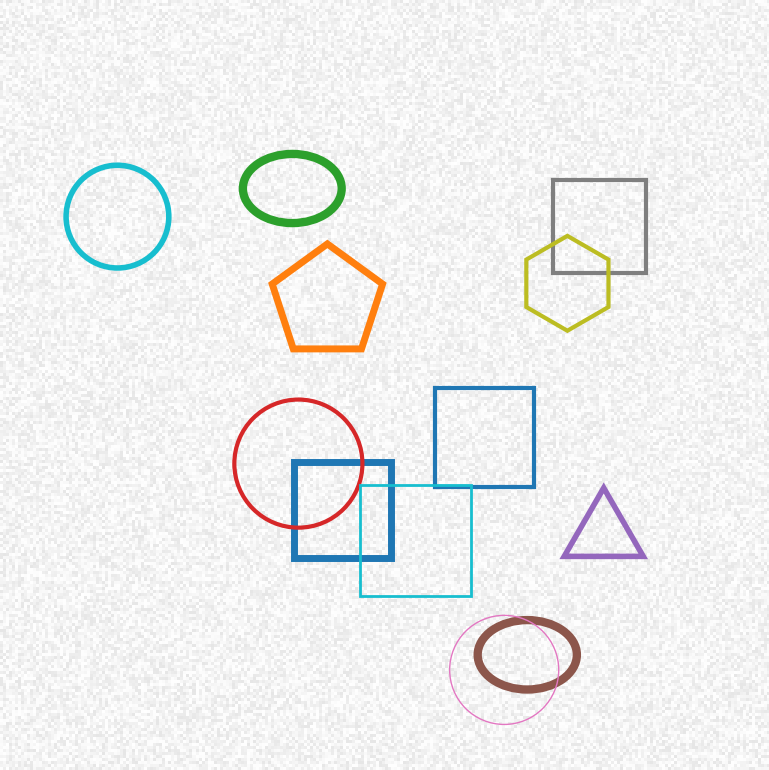[{"shape": "square", "thickness": 2.5, "radius": 0.31, "center": [0.445, 0.338]}, {"shape": "square", "thickness": 1.5, "radius": 0.32, "center": [0.63, 0.431]}, {"shape": "pentagon", "thickness": 2.5, "radius": 0.38, "center": [0.425, 0.608]}, {"shape": "oval", "thickness": 3, "radius": 0.32, "center": [0.38, 0.755]}, {"shape": "circle", "thickness": 1.5, "radius": 0.42, "center": [0.388, 0.398]}, {"shape": "triangle", "thickness": 2, "radius": 0.3, "center": [0.784, 0.307]}, {"shape": "oval", "thickness": 3, "radius": 0.32, "center": [0.685, 0.15]}, {"shape": "circle", "thickness": 0.5, "radius": 0.35, "center": [0.655, 0.13]}, {"shape": "square", "thickness": 1.5, "radius": 0.3, "center": [0.779, 0.706]}, {"shape": "hexagon", "thickness": 1.5, "radius": 0.31, "center": [0.737, 0.632]}, {"shape": "circle", "thickness": 2, "radius": 0.33, "center": [0.153, 0.719]}, {"shape": "square", "thickness": 1, "radius": 0.36, "center": [0.54, 0.298]}]